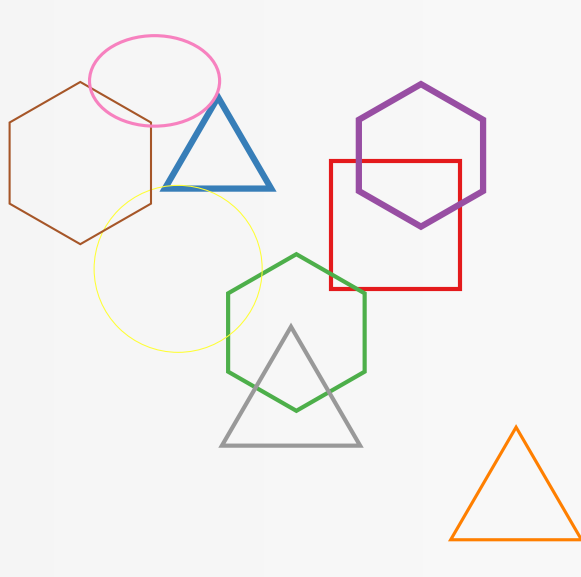[{"shape": "square", "thickness": 2, "radius": 0.56, "center": [0.68, 0.609]}, {"shape": "triangle", "thickness": 3, "radius": 0.53, "center": [0.375, 0.725]}, {"shape": "hexagon", "thickness": 2, "radius": 0.68, "center": [0.51, 0.423]}, {"shape": "hexagon", "thickness": 3, "radius": 0.62, "center": [0.724, 0.73]}, {"shape": "triangle", "thickness": 1.5, "radius": 0.65, "center": [0.888, 0.129]}, {"shape": "circle", "thickness": 0.5, "radius": 0.72, "center": [0.306, 0.534]}, {"shape": "hexagon", "thickness": 1, "radius": 0.7, "center": [0.138, 0.717]}, {"shape": "oval", "thickness": 1.5, "radius": 0.56, "center": [0.266, 0.859]}, {"shape": "triangle", "thickness": 2, "radius": 0.69, "center": [0.501, 0.296]}]